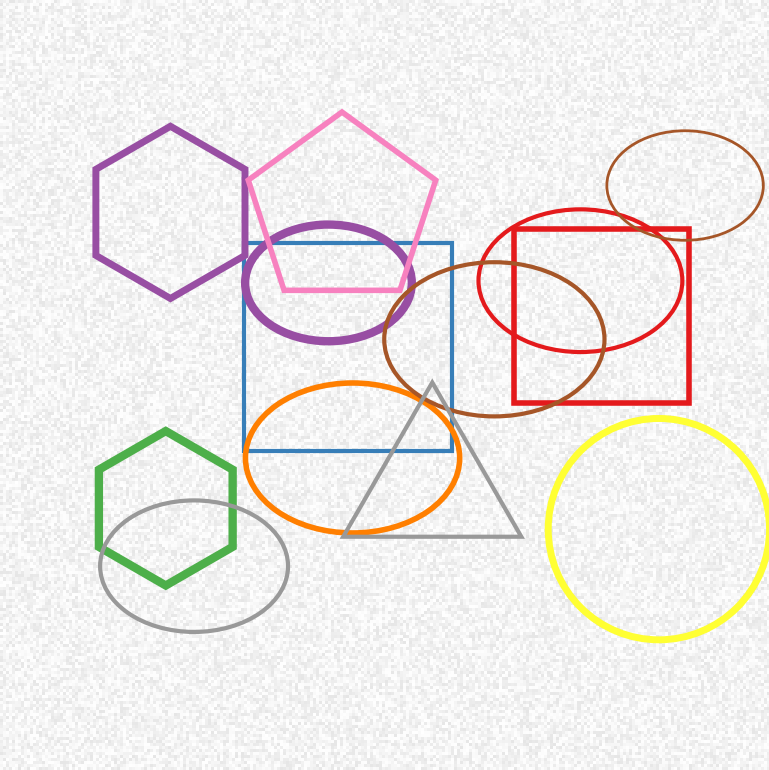[{"shape": "square", "thickness": 2, "radius": 0.57, "center": [0.781, 0.59]}, {"shape": "oval", "thickness": 1.5, "radius": 0.66, "center": [0.754, 0.635]}, {"shape": "square", "thickness": 1.5, "radius": 0.67, "center": [0.452, 0.549]}, {"shape": "hexagon", "thickness": 3, "radius": 0.5, "center": [0.215, 0.34]}, {"shape": "hexagon", "thickness": 2.5, "radius": 0.56, "center": [0.221, 0.724]}, {"shape": "oval", "thickness": 3, "radius": 0.54, "center": [0.427, 0.633]}, {"shape": "oval", "thickness": 2, "radius": 0.7, "center": [0.458, 0.405]}, {"shape": "circle", "thickness": 2.5, "radius": 0.72, "center": [0.856, 0.313]}, {"shape": "oval", "thickness": 1.5, "radius": 0.72, "center": [0.642, 0.559]}, {"shape": "oval", "thickness": 1, "radius": 0.51, "center": [0.89, 0.759]}, {"shape": "pentagon", "thickness": 2, "radius": 0.64, "center": [0.444, 0.726]}, {"shape": "oval", "thickness": 1.5, "radius": 0.61, "center": [0.252, 0.265]}, {"shape": "triangle", "thickness": 1.5, "radius": 0.67, "center": [0.561, 0.37]}]